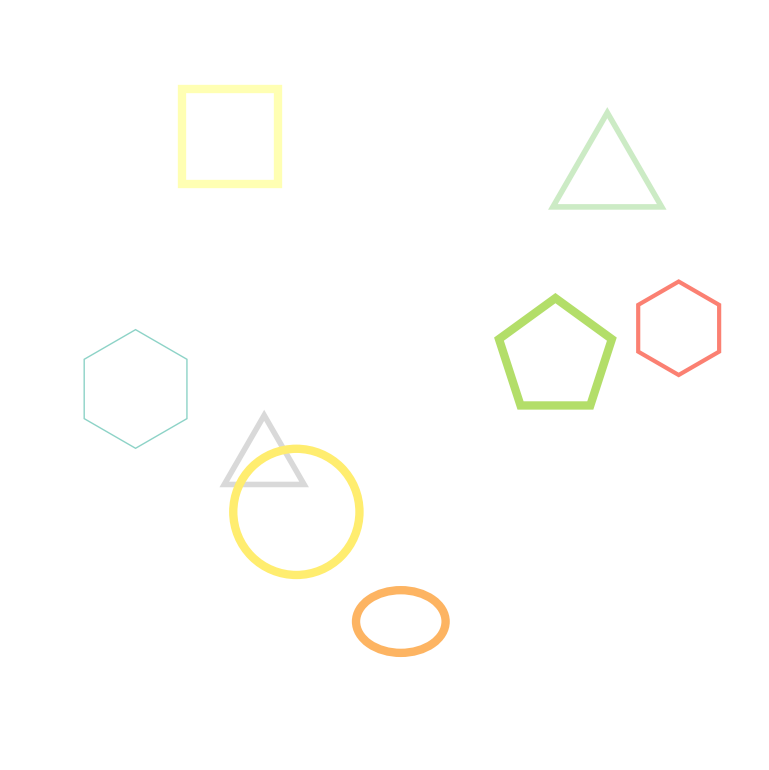[{"shape": "hexagon", "thickness": 0.5, "radius": 0.39, "center": [0.176, 0.495]}, {"shape": "square", "thickness": 3, "radius": 0.31, "center": [0.299, 0.823]}, {"shape": "hexagon", "thickness": 1.5, "radius": 0.3, "center": [0.881, 0.574]}, {"shape": "oval", "thickness": 3, "radius": 0.29, "center": [0.521, 0.193]}, {"shape": "pentagon", "thickness": 3, "radius": 0.39, "center": [0.721, 0.536]}, {"shape": "triangle", "thickness": 2, "radius": 0.3, "center": [0.343, 0.401]}, {"shape": "triangle", "thickness": 2, "radius": 0.41, "center": [0.789, 0.772]}, {"shape": "circle", "thickness": 3, "radius": 0.41, "center": [0.385, 0.335]}]